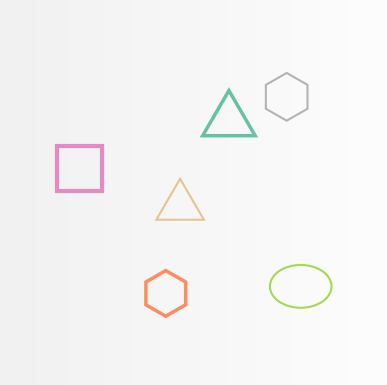[{"shape": "triangle", "thickness": 2.5, "radius": 0.39, "center": [0.591, 0.687]}, {"shape": "hexagon", "thickness": 2.5, "radius": 0.3, "center": [0.428, 0.238]}, {"shape": "square", "thickness": 3, "radius": 0.29, "center": [0.206, 0.563]}, {"shape": "oval", "thickness": 1.5, "radius": 0.4, "center": [0.776, 0.256]}, {"shape": "triangle", "thickness": 1.5, "radius": 0.35, "center": [0.465, 0.465]}, {"shape": "hexagon", "thickness": 1.5, "radius": 0.31, "center": [0.74, 0.749]}]